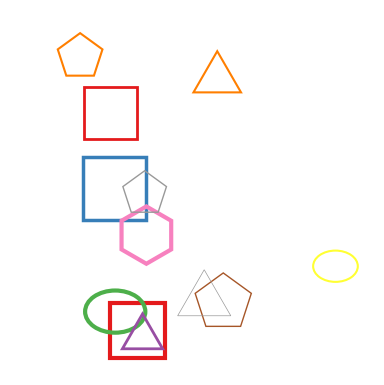[{"shape": "square", "thickness": 2, "radius": 0.34, "center": [0.287, 0.706]}, {"shape": "square", "thickness": 3, "radius": 0.36, "center": [0.356, 0.141]}, {"shape": "square", "thickness": 2.5, "radius": 0.41, "center": [0.298, 0.51]}, {"shape": "oval", "thickness": 3, "radius": 0.39, "center": [0.299, 0.191]}, {"shape": "triangle", "thickness": 2, "radius": 0.3, "center": [0.37, 0.124]}, {"shape": "pentagon", "thickness": 1.5, "radius": 0.31, "center": [0.208, 0.853]}, {"shape": "triangle", "thickness": 1.5, "radius": 0.36, "center": [0.564, 0.796]}, {"shape": "oval", "thickness": 1.5, "radius": 0.29, "center": [0.871, 0.309]}, {"shape": "pentagon", "thickness": 1, "radius": 0.38, "center": [0.58, 0.214]}, {"shape": "hexagon", "thickness": 3, "radius": 0.37, "center": [0.38, 0.389]}, {"shape": "pentagon", "thickness": 1, "radius": 0.3, "center": [0.376, 0.497]}, {"shape": "triangle", "thickness": 0.5, "radius": 0.4, "center": [0.53, 0.22]}]